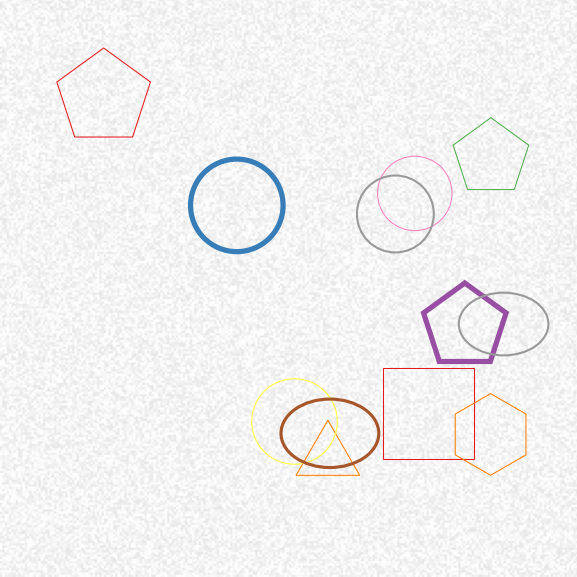[{"shape": "square", "thickness": 0.5, "radius": 0.39, "center": [0.742, 0.283]}, {"shape": "pentagon", "thickness": 0.5, "radius": 0.43, "center": [0.179, 0.831]}, {"shape": "circle", "thickness": 2.5, "radius": 0.4, "center": [0.41, 0.643]}, {"shape": "pentagon", "thickness": 0.5, "radius": 0.34, "center": [0.85, 0.727]}, {"shape": "pentagon", "thickness": 2.5, "radius": 0.38, "center": [0.805, 0.434]}, {"shape": "hexagon", "thickness": 0.5, "radius": 0.35, "center": [0.85, 0.247]}, {"shape": "triangle", "thickness": 0.5, "radius": 0.32, "center": [0.568, 0.208]}, {"shape": "circle", "thickness": 0.5, "radius": 0.37, "center": [0.51, 0.269]}, {"shape": "oval", "thickness": 1.5, "radius": 0.42, "center": [0.571, 0.249]}, {"shape": "circle", "thickness": 0.5, "radius": 0.32, "center": [0.718, 0.664]}, {"shape": "circle", "thickness": 1, "radius": 0.33, "center": [0.685, 0.629]}, {"shape": "oval", "thickness": 1, "radius": 0.39, "center": [0.872, 0.438]}]